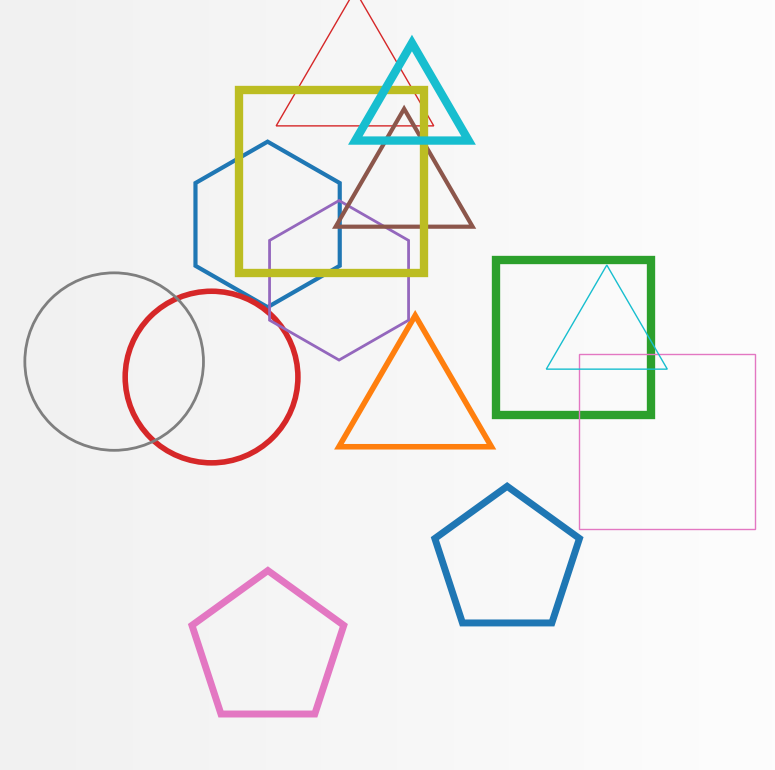[{"shape": "hexagon", "thickness": 1.5, "radius": 0.54, "center": [0.345, 0.709]}, {"shape": "pentagon", "thickness": 2.5, "radius": 0.49, "center": [0.654, 0.27]}, {"shape": "triangle", "thickness": 2, "radius": 0.57, "center": [0.536, 0.477]}, {"shape": "square", "thickness": 3, "radius": 0.5, "center": [0.74, 0.562]}, {"shape": "circle", "thickness": 2, "radius": 0.56, "center": [0.273, 0.51]}, {"shape": "triangle", "thickness": 0.5, "radius": 0.59, "center": [0.458, 0.895]}, {"shape": "hexagon", "thickness": 1, "radius": 0.52, "center": [0.437, 0.636]}, {"shape": "triangle", "thickness": 1.5, "radius": 0.51, "center": [0.521, 0.757]}, {"shape": "square", "thickness": 0.5, "radius": 0.57, "center": [0.86, 0.427]}, {"shape": "pentagon", "thickness": 2.5, "radius": 0.51, "center": [0.346, 0.156]}, {"shape": "circle", "thickness": 1, "radius": 0.58, "center": [0.147, 0.53]}, {"shape": "square", "thickness": 3, "radius": 0.59, "center": [0.428, 0.764]}, {"shape": "triangle", "thickness": 0.5, "radius": 0.45, "center": [0.783, 0.566]}, {"shape": "triangle", "thickness": 3, "radius": 0.42, "center": [0.532, 0.86]}]